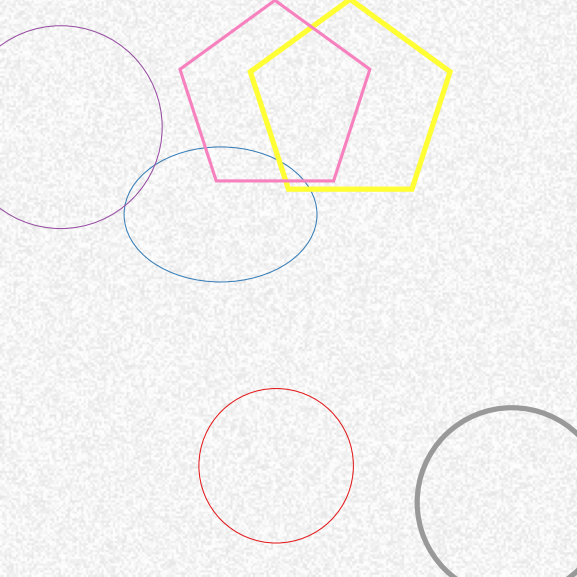[{"shape": "circle", "thickness": 0.5, "radius": 0.67, "center": [0.478, 0.193]}, {"shape": "oval", "thickness": 0.5, "radius": 0.84, "center": [0.382, 0.628]}, {"shape": "circle", "thickness": 0.5, "radius": 0.88, "center": [0.105, 0.779]}, {"shape": "pentagon", "thickness": 2.5, "radius": 0.91, "center": [0.606, 0.819]}, {"shape": "pentagon", "thickness": 1.5, "radius": 0.86, "center": [0.476, 0.826]}, {"shape": "circle", "thickness": 2.5, "radius": 0.82, "center": [0.886, 0.129]}]